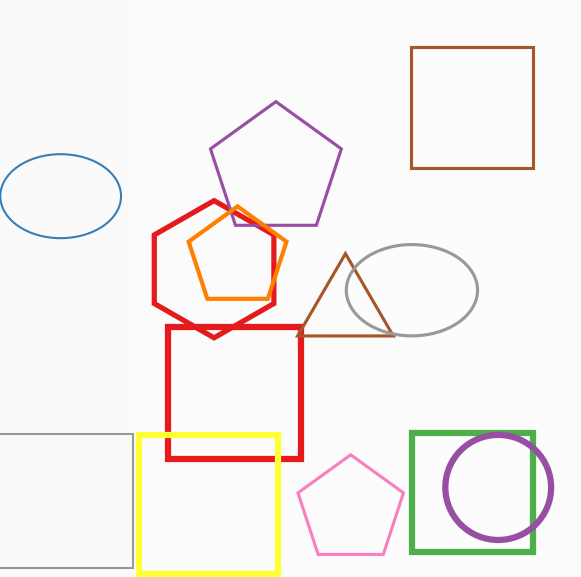[{"shape": "square", "thickness": 3, "radius": 0.57, "center": [0.404, 0.319]}, {"shape": "hexagon", "thickness": 2.5, "radius": 0.59, "center": [0.368, 0.533]}, {"shape": "oval", "thickness": 1, "radius": 0.52, "center": [0.104, 0.659]}, {"shape": "square", "thickness": 3, "radius": 0.52, "center": [0.813, 0.146]}, {"shape": "pentagon", "thickness": 1.5, "radius": 0.59, "center": [0.475, 0.705]}, {"shape": "circle", "thickness": 3, "radius": 0.45, "center": [0.857, 0.155]}, {"shape": "pentagon", "thickness": 2, "radius": 0.44, "center": [0.409, 0.553]}, {"shape": "square", "thickness": 3, "radius": 0.6, "center": [0.358, 0.125]}, {"shape": "triangle", "thickness": 1.5, "radius": 0.48, "center": [0.594, 0.465]}, {"shape": "square", "thickness": 1.5, "radius": 0.53, "center": [0.812, 0.813]}, {"shape": "pentagon", "thickness": 1.5, "radius": 0.48, "center": [0.603, 0.116]}, {"shape": "oval", "thickness": 1.5, "radius": 0.56, "center": [0.709, 0.497]}, {"shape": "square", "thickness": 1, "radius": 0.58, "center": [0.113, 0.132]}]